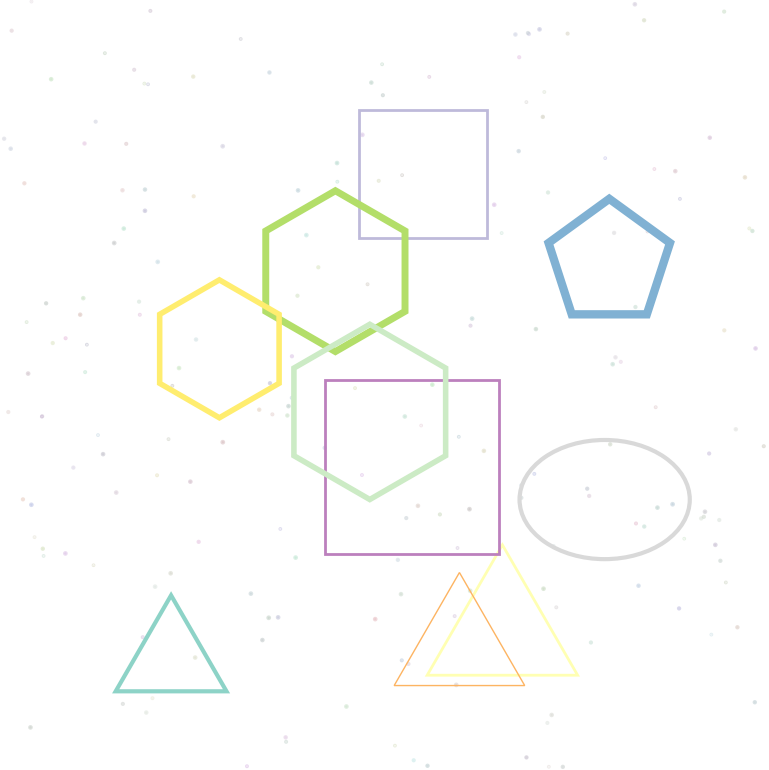[{"shape": "triangle", "thickness": 1.5, "radius": 0.42, "center": [0.222, 0.144]}, {"shape": "triangle", "thickness": 1, "radius": 0.56, "center": [0.652, 0.18]}, {"shape": "square", "thickness": 1, "radius": 0.42, "center": [0.55, 0.774]}, {"shape": "pentagon", "thickness": 3, "radius": 0.41, "center": [0.791, 0.659]}, {"shape": "triangle", "thickness": 0.5, "radius": 0.49, "center": [0.597, 0.159]}, {"shape": "hexagon", "thickness": 2.5, "radius": 0.52, "center": [0.436, 0.648]}, {"shape": "oval", "thickness": 1.5, "radius": 0.55, "center": [0.785, 0.351]}, {"shape": "square", "thickness": 1, "radius": 0.57, "center": [0.536, 0.394]}, {"shape": "hexagon", "thickness": 2, "radius": 0.57, "center": [0.48, 0.465]}, {"shape": "hexagon", "thickness": 2, "radius": 0.45, "center": [0.285, 0.547]}]